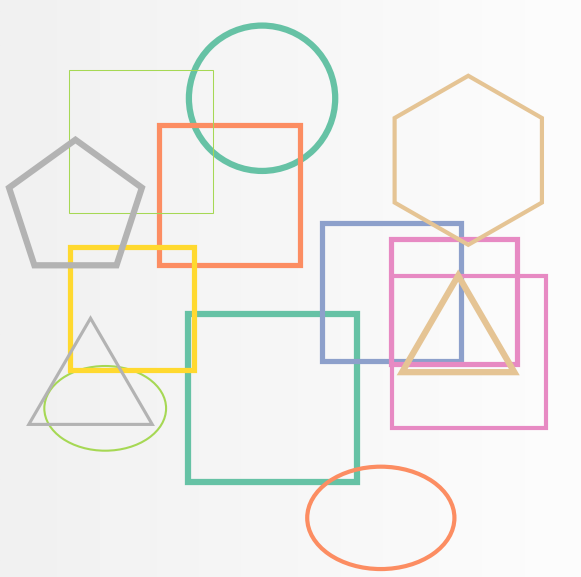[{"shape": "circle", "thickness": 3, "radius": 0.63, "center": [0.451, 0.829]}, {"shape": "square", "thickness": 3, "radius": 0.73, "center": [0.469, 0.31]}, {"shape": "square", "thickness": 2.5, "radius": 0.61, "center": [0.395, 0.662]}, {"shape": "oval", "thickness": 2, "radius": 0.63, "center": [0.655, 0.102]}, {"shape": "square", "thickness": 2.5, "radius": 0.6, "center": [0.673, 0.493]}, {"shape": "square", "thickness": 2, "radius": 0.66, "center": [0.807, 0.389]}, {"shape": "square", "thickness": 2.5, "radius": 0.54, "center": [0.781, 0.478]}, {"shape": "square", "thickness": 0.5, "radius": 0.62, "center": [0.242, 0.754]}, {"shape": "oval", "thickness": 1, "radius": 0.52, "center": [0.181, 0.292]}, {"shape": "square", "thickness": 2.5, "radius": 0.53, "center": [0.226, 0.465]}, {"shape": "triangle", "thickness": 3, "radius": 0.56, "center": [0.788, 0.41]}, {"shape": "hexagon", "thickness": 2, "radius": 0.73, "center": [0.806, 0.722]}, {"shape": "triangle", "thickness": 1.5, "radius": 0.61, "center": [0.156, 0.326]}, {"shape": "pentagon", "thickness": 3, "radius": 0.6, "center": [0.13, 0.637]}]